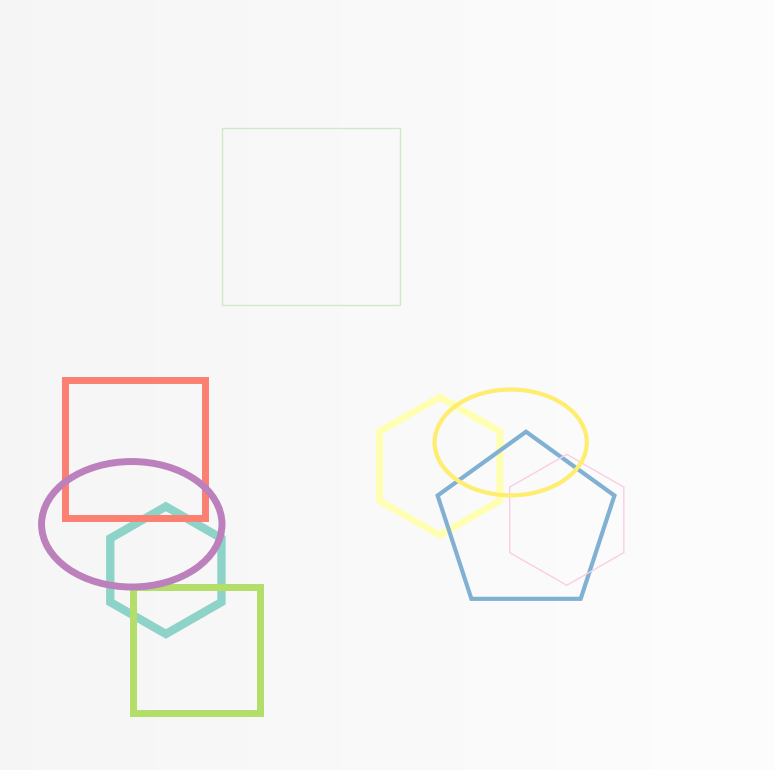[{"shape": "hexagon", "thickness": 3, "radius": 0.41, "center": [0.214, 0.259]}, {"shape": "hexagon", "thickness": 2.5, "radius": 0.45, "center": [0.567, 0.395]}, {"shape": "square", "thickness": 2.5, "radius": 0.45, "center": [0.174, 0.417]}, {"shape": "pentagon", "thickness": 1.5, "radius": 0.6, "center": [0.679, 0.319]}, {"shape": "square", "thickness": 2.5, "radius": 0.41, "center": [0.253, 0.156]}, {"shape": "hexagon", "thickness": 0.5, "radius": 0.43, "center": [0.731, 0.325]}, {"shape": "oval", "thickness": 2.5, "radius": 0.58, "center": [0.17, 0.319]}, {"shape": "square", "thickness": 0.5, "radius": 0.58, "center": [0.401, 0.719]}, {"shape": "oval", "thickness": 1.5, "radius": 0.49, "center": [0.659, 0.425]}]